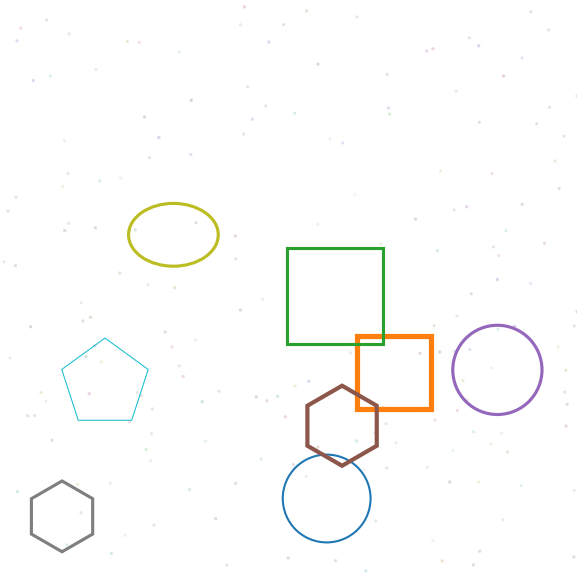[{"shape": "circle", "thickness": 1, "radius": 0.38, "center": [0.566, 0.136]}, {"shape": "square", "thickness": 2.5, "radius": 0.32, "center": [0.682, 0.354]}, {"shape": "square", "thickness": 1.5, "radius": 0.41, "center": [0.58, 0.487]}, {"shape": "circle", "thickness": 1.5, "radius": 0.39, "center": [0.861, 0.359]}, {"shape": "hexagon", "thickness": 2, "radius": 0.35, "center": [0.592, 0.262]}, {"shape": "hexagon", "thickness": 1.5, "radius": 0.31, "center": [0.107, 0.105]}, {"shape": "oval", "thickness": 1.5, "radius": 0.39, "center": [0.3, 0.593]}, {"shape": "pentagon", "thickness": 0.5, "radius": 0.39, "center": [0.182, 0.335]}]